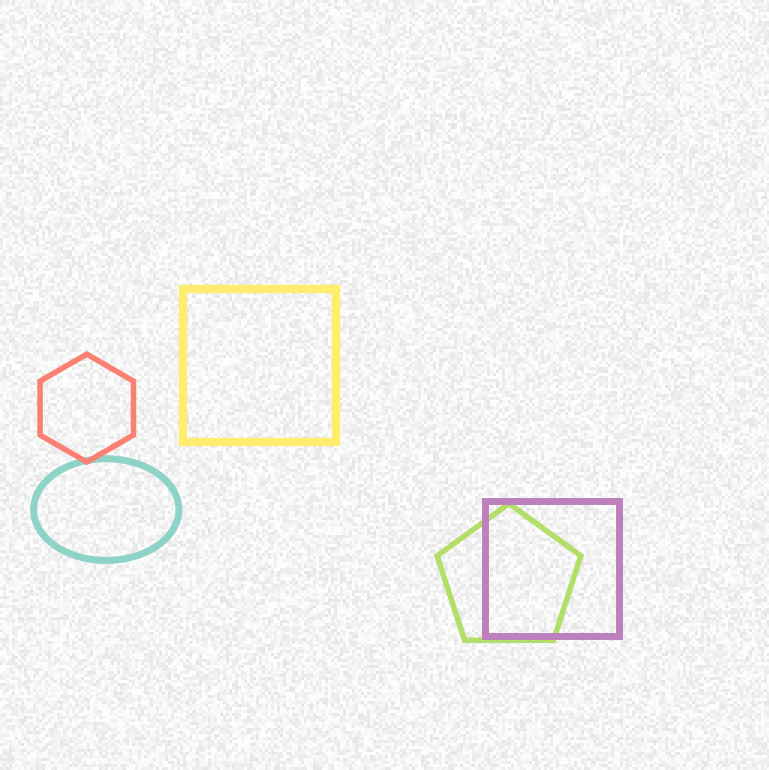[{"shape": "oval", "thickness": 2.5, "radius": 0.47, "center": [0.138, 0.338]}, {"shape": "hexagon", "thickness": 2, "radius": 0.35, "center": [0.113, 0.47]}, {"shape": "pentagon", "thickness": 2, "radius": 0.49, "center": [0.661, 0.248]}, {"shape": "square", "thickness": 2.5, "radius": 0.44, "center": [0.717, 0.262]}, {"shape": "square", "thickness": 3, "radius": 0.5, "center": [0.337, 0.525]}]